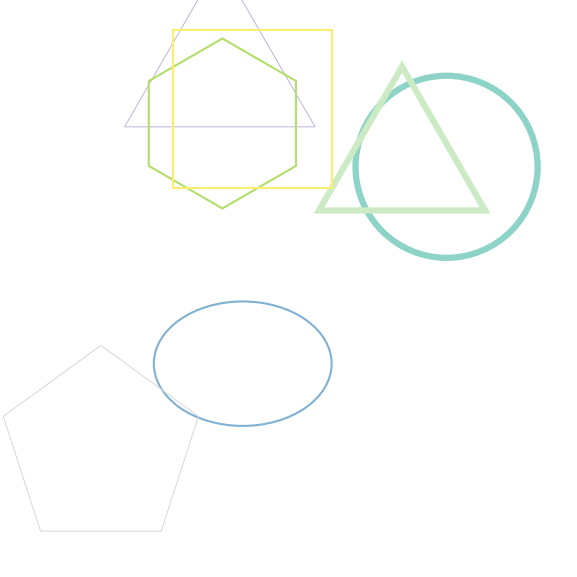[{"shape": "circle", "thickness": 3, "radius": 0.79, "center": [0.773, 0.71]}, {"shape": "triangle", "thickness": 0.5, "radius": 0.95, "center": [0.381, 0.875]}, {"shape": "oval", "thickness": 1, "radius": 0.77, "center": [0.42, 0.369]}, {"shape": "hexagon", "thickness": 1, "radius": 0.74, "center": [0.385, 0.785]}, {"shape": "pentagon", "thickness": 0.5, "radius": 0.89, "center": [0.175, 0.223]}, {"shape": "triangle", "thickness": 3, "radius": 0.83, "center": [0.696, 0.718]}, {"shape": "square", "thickness": 1, "radius": 0.69, "center": [0.437, 0.81]}]